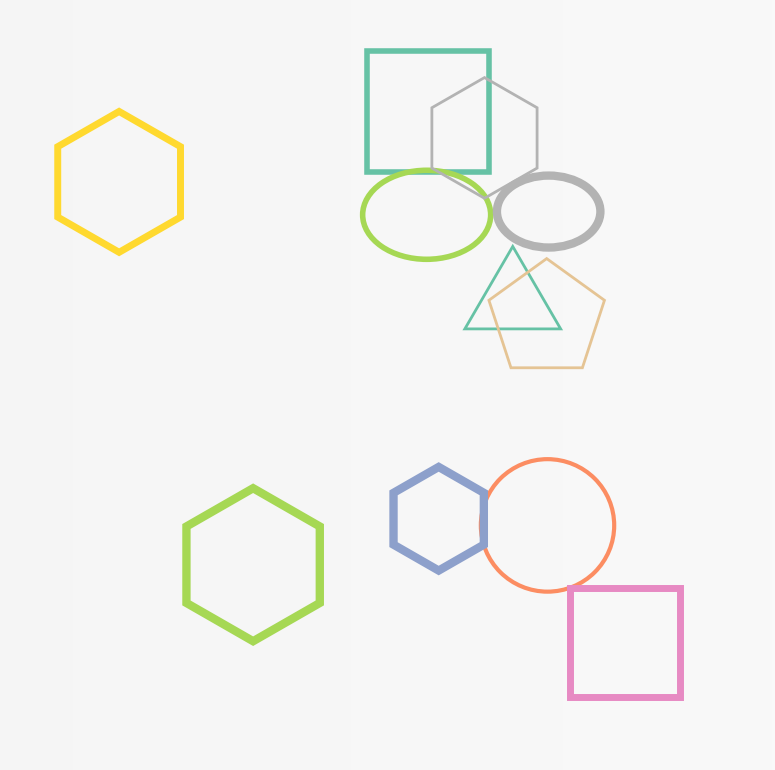[{"shape": "triangle", "thickness": 1, "radius": 0.36, "center": [0.662, 0.609]}, {"shape": "square", "thickness": 2, "radius": 0.39, "center": [0.552, 0.856]}, {"shape": "circle", "thickness": 1.5, "radius": 0.43, "center": [0.706, 0.318]}, {"shape": "hexagon", "thickness": 3, "radius": 0.34, "center": [0.566, 0.326]}, {"shape": "square", "thickness": 2.5, "radius": 0.36, "center": [0.806, 0.166]}, {"shape": "hexagon", "thickness": 3, "radius": 0.5, "center": [0.327, 0.267]}, {"shape": "oval", "thickness": 2, "radius": 0.41, "center": [0.551, 0.721]}, {"shape": "hexagon", "thickness": 2.5, "radius": 0.46, "center": [0.154, 0.764]}, {"shape": "pentagon", "thickness": 1, "radius": 0.39, "center": [0.705, 0.586]}, {"shape": "oval", "thickness": 3, "radius": 0.33, "center": [0.708, 0.725]}, {"shape": "hexagon", "thickness": 1, "radius": 0.39, "center": [0.625, 0.821]}]